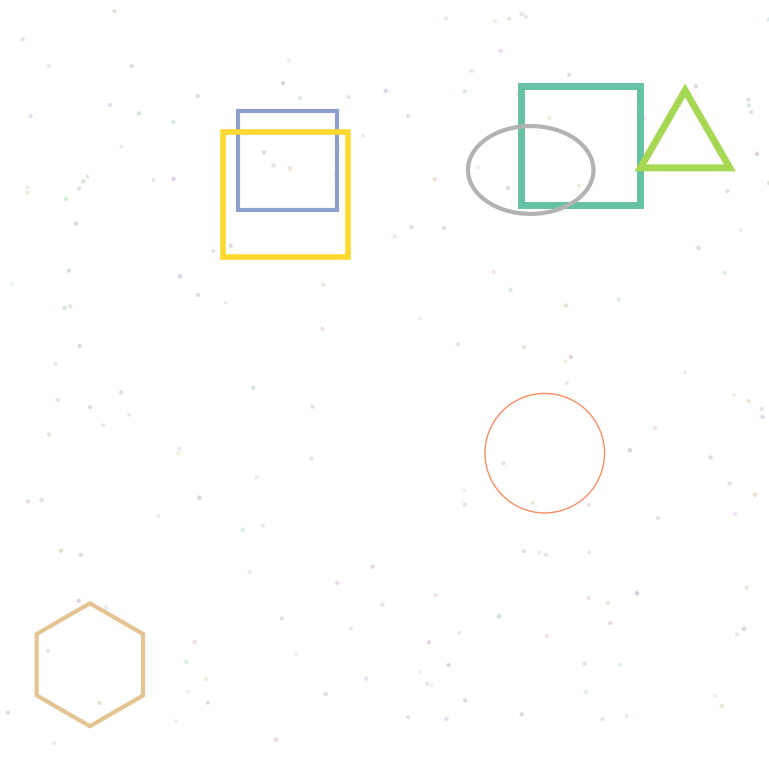[{"shape": "square", "thickness": 2.5, "radius": 0.39, "center": [0.754, 0.811]}, {"shape": "circle", "thickness": 0.5, "radius": 0.39, "center": [0.707, 0.411]}, {"shape": "square", "thickness": 1.5, "radius": 0.32, "center": [0.373, 0.792]}, {"shape": "triangle", "thickness": 2.5, "radius": 0.34, "center": [0.89, 0.816]}, {"shape": "square", "thickness": 2, "radius": 0.41, "center": [0.371, 0.747]}, {"shape": "hexagon", "thickness": 1.5, "radius": 0.4, "center": [0.117, 0.137]}, {"shape": "oval", "thickness": 1.5, "radius": 0.41, "center": [0.689, 0.779]}]